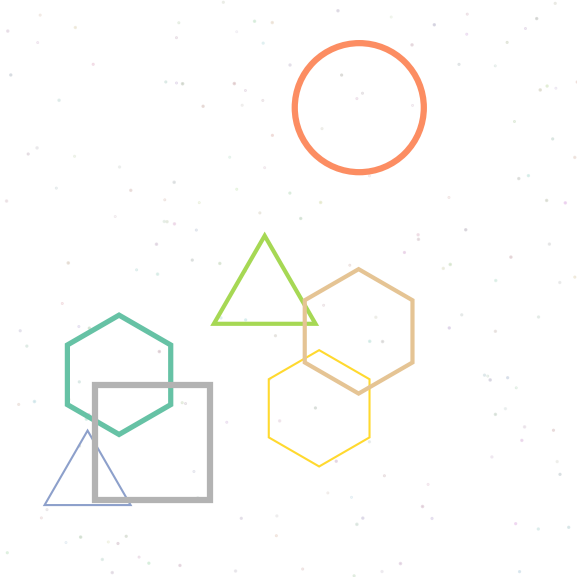[{"shape": "hexagon", "thickness": 2.5, "radius": 0.52, "center": [0.206, 0.35]}, {"shape": "circle", "thickness": 3, "radius": 0.56, "center": [0.622, 0.813]}, {"shape": "triangle", "thickness": 1, "radius": 0.43, "center": [0.152, 0.168]}, {"shape": "triangle", "thickness": 2, "radius": 0.51, "center": [0.458, 0.489]}, {"shape": "hexagon", "thickness": 1, "radius": 0.5, "center": [0.553, 0.292]}, {"shape": "hexagon", "thickness": 2, "radius": 0.54, "center": [0.621, 0.425]}, {"shape": "square", "thickness": 3, "radius": 0.5, "center": [0.264, 0.233]}]